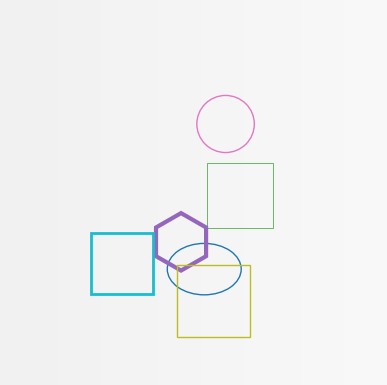[{"shape": "oval", "thickness": 1, "radius": 0.48, "center": [0.527, 0.301]}, {"shape": "square", "thickness": 0.5, "radius": 0.42, "center": [0.62, 0.493]}, {"shape": "hexagon", "thickness": 3, "radius": 0.37, "center": [0.467, 0.372]}, {"shape": "circle", "thickness": 1, "radius": 0.37, "center": [0.582, 0.678]}, {"shape": "square", "thickness": 1, "radius": 0.47, "center": [0.551, 0.219]}, {"shape": "square", "thickness": 2, "radius": 0.4, "center": [0.314, 0.316]}]